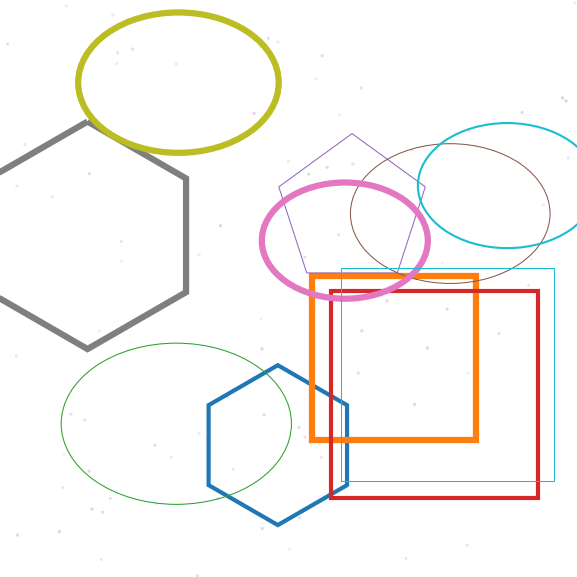[{"shape": "hexagon", "thickness": 2, "radius": 0.69, "center": [0.481, 0.228]}, {"shape": "square", "thickness": 3, "radius": 0.71, "center": [0.682, 0.379]}, {"shape": "oval", "thickness": 0.5, "radius": 1.0, "center": [0.305, 0.265]}, {"shape": "square", "thickness": 2, "radius": 0.9, "center": [0.753, 0.316]}, {"shape": "pentagon", "thickness": 0.5, "radius": 0.67, "center": [0.61, 0.634]}, {"shape": "oval", "thickness": 0.5, "radius": 0.86, "center": [0.78, 0.629]}, {"shape": "oval", "thickness": 3, "radius": 0.72, "center": [0.597, 0.582]}, {"shape": "hexagon", "thickness": 3, "radius": 0.98, "center": [0.152, 0.592]}, {"shape": "oval", "thickness": 3, "radius": 0.87, "center": [0.309, 0.856]}, {"shape": "square", "thickness": 0.5, "radius": 0.92, "center": [0.775, 0.35]}, {"shape": "oval", "thickness": 1, "radius": 0.77, "center": [0.878, 0.678]}]